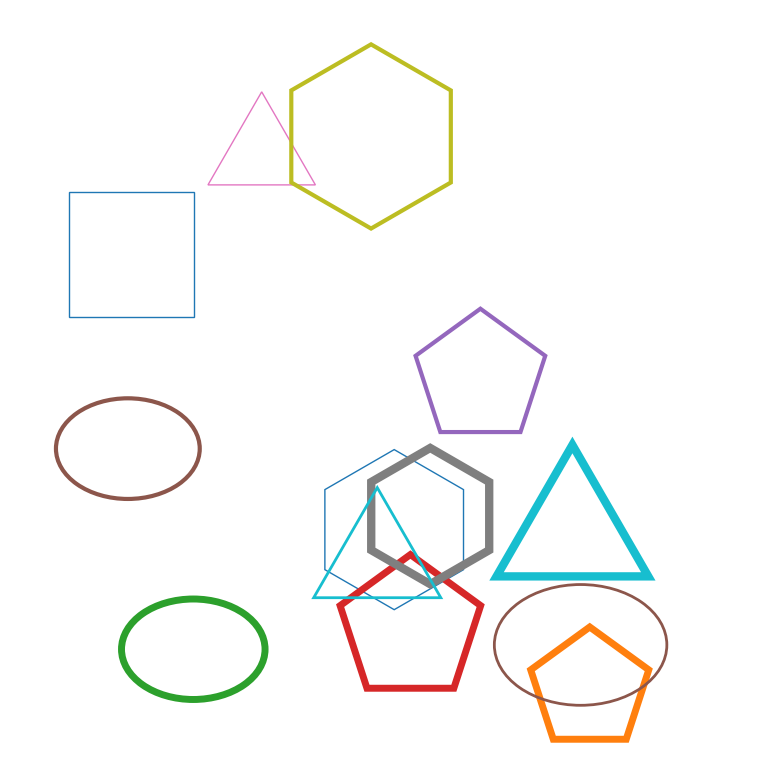[{"shape": "hexagon", "thickness": 0.5, "radius": 0.52, "center": [0.512, 0.312]}, {"shape": "square", "thickness": 0.5, "radius": 0.41, "center": [0.171, 0.669]}, {"shape": "pentagon", "thickness": 2.5, "radius": 0.4, "center": [0.766, 0.105]}, {"shape": "oval", "thickness": 2.5, "radius": 0.47, "center": [0.251, 0.157]}, {"shape": "pentagon", "thickness": 2.5, "radius": 0.48, "center": [0.533, 0.184]}, {"shape": "pentagon", "thickness": 1.5, "radius": 0.44, "center": [0.624, 0.511]}, {"shape": "oval", "thickness": 1.5, "radius": 0.47, "center": [0.166, 0.417]}, {"shape": "oval", "thickness": 1, "radius": 0.56, "center": [0.754, 0.162]}, {"shape": "triangle", "thickness": 0.5, "radius": 0.4, "center": [0.34, 0.8]}, {"shape": "hexagon", "thickness": 3, "radius": 0.44, "center": [0.559, 0.33]}, {"shape": "hexagon", "thickness": 1.5, "radius": 0.6, "center": [0.482, 0.823]}, {"shape": "triangle", "thickness": 1, "radius": 0.48, "center": [0.49, 0.271]}, {"shape": "triangle", "thickness": 3, "radius": 0.57, "center": [0.743, 0.308]}]